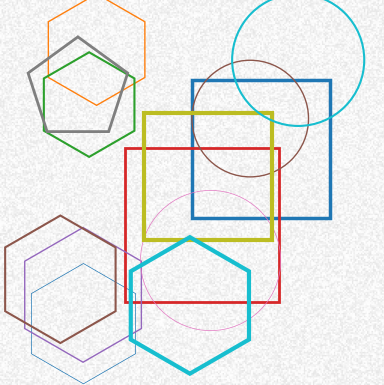[{"shape": "square", "thickness": 2.5, "radius": 0.89, "center": [0.677, 0.612]}, {"shape": "hexagon", "thickness": 0.5, "radius": 0.78, "center": [0.217, 0.159]}, {"shape": "hexagon", "thickness": 1, "radius": 0.72, "center": [0.251, 0.871]}, {"shape": "hexagon", "thickness": 1.5, "radius": 0.68, "center": [0.232, 0.728]}, {"shape": "square", "thickness": 2, "radius": 1.0, "center": [0.524, 0.415]}, {"shape": "hexagon", "thickness": 1, "radius": 0.87, "center": [0.216, 0.234]}, {"shape": "hexagon", "thickness": 1.5, "radius": 0.83, "center": [0.157, 0.275]}, {"shape": "circle", "thickness": 1, "radius": 0.76, "center": [0.65, 0.692]}, {"shape": "circle", "thickness": 0.5, "radius": 0.91, "center": [0.547, 0.323]}, {"shape": "pentagon", "thickness": 2, "radius": 0.68, "center": [0.202, 0.768]}, {"shape": "square", "thickness": 3, "radius": 0.83, "center": [0.54, 0.542]}, {"shape": "circle", "thickness": 1.5, "radius": 0.86, "center": [0.775, 0.844]}, {"shape": "hexagon", "thickness": 3, "radius": 0.89, "center": [0.493, 0.207]}]